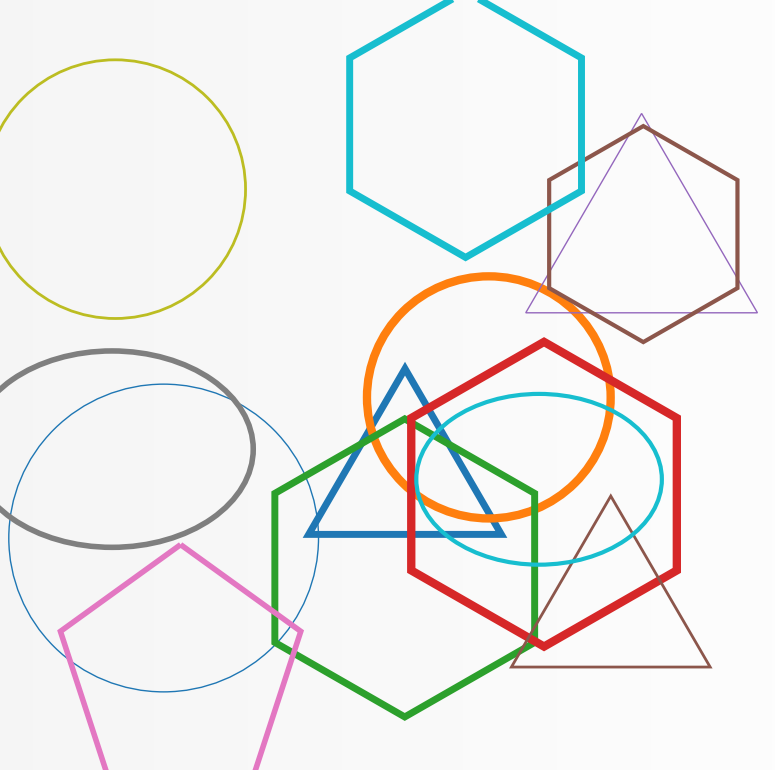[{"shape": "circle", "thickness": 0.5, "radius": 1.0, "center": [0.211, 0.301]}, {"shape": "triangle", "thickness": 2.5, "radius": 0.72, "center": [0.523, 0.378]}, {"shape": "circle", "thickness": 3, "radius": 0.79, "center": [0.631, 0.484]}, {"shape": "hexagon", "thickness": 2.5, "radius": 0.97, "center": [0.522, 0.262]}, {"shape": "hexagon", "thickness": 3, "radius": 0.99, "center": [0.702, 0.358]}, {"shape": "triangle", "thickness": 0.5, "radius": 0.86, "center": [0.828, 0.68]}, {"shape": "hexagon", "thickness": 1.5, "radius": 0.7, "center": [0.83, 0.696]}, {"shape": "triangle", "thickness": 1, "radius": 0.74, "center": [0.788, 0.208]}, {"shape": "pentagon", "thickness": 2, "radius": 0.82, "center": [0.233, 0.13]}, {"shape": "oval", "thickness": 2, "radius": 0.91, "center": [0.145, 0.417]}, {"shape": "circle", "thickness": 1, "radius": 0.84, "center": [0.149, 0.754]}, {"shape": "oval", "thickness": 1.5, "radius": 0.79, "center": [0.696, 0.378]}, {"shape": "hexagon", "thickness": 2.5, "radius": 0.86, "center": [0.601, 0.838]}]